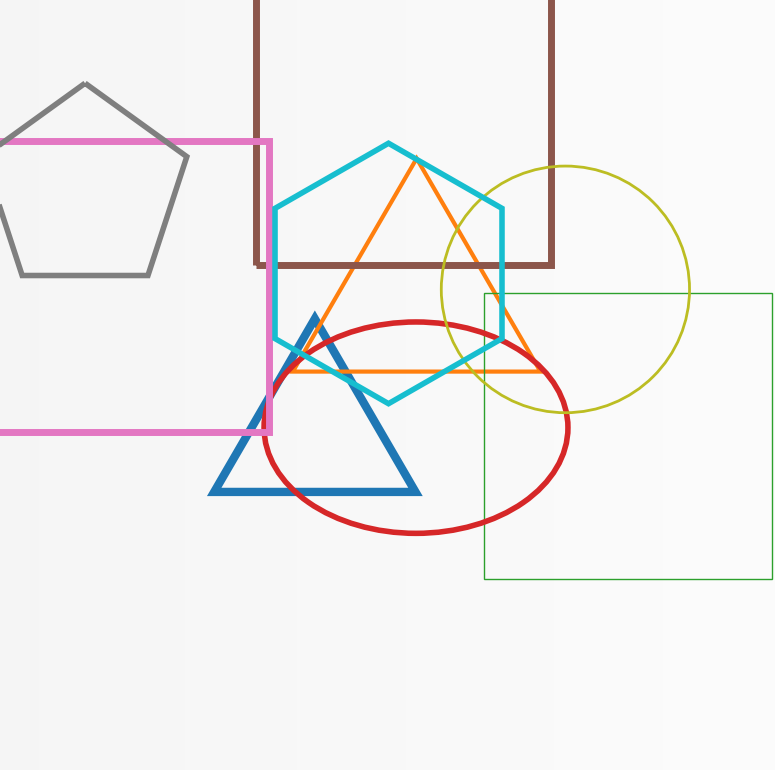[{"shape": "triangle", "thickness": 3, "radius": 0.75, "center": [0.406, 0.436]}, {"shape": "triangle", "thickness": 1.5, "radius": 0.92, "center": [0.538, 0.61]}, {"shape": "square", "thickness": 0.5, "radius": 0.93, "center": [0.81, 0.434]}, {"shape": "oval", "thickness": 2, "radius": 0.98, "center": [0.537, 0.445]}, {"shape": "square", "thickness": 2.5, "radius": 0.95, "center": [0.521, 0.845]}, {"shape": "square", "thickness": 2.5, "radius": 0.95, "center": [0.158, 0.628]}, {"shape": "pentagon", "thickness": 2, "radius": 0.69, "center": [0.11, 0.754]}, {"shape": "circle", "thickness": 1, "radius": 0.8, "center": [0.73, 0.624]}, {"shape": "hexagon", "thickness": 2, "radius": 0.85, "center": [0.501, 0.645]}]